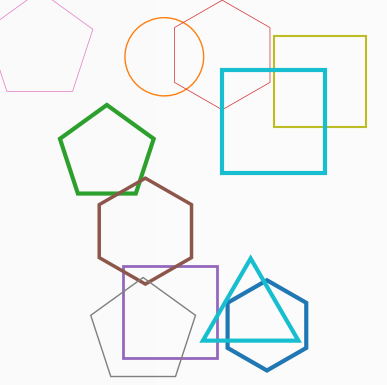[{"shape": "hexagon", "thickness": 3, "radius": 0.59, "center": [0.689, 0.155]}, {"shape": "circle", "thickness": 1, "radius": 0.51, "center": [0.424, 0.853]}, {"shape": "pentagon", "thickness": 3, "radius": 0.64, "center": [0.276, 0.6]}, {"shape": "hexagon", "thickness": 0.5, "radius": 0.71, "center": [0.573, 0.857]}, {"shape": "square", "thickness": 2, "radius": 0.6, "center": [0.438, 0.19]}, {"shape": "hexagon", "thickness": 2.5, "radius": 0.69, "center": [0.375, 0.4]}, {"shape": "pentagon", "thickness": 0.5, "radius": 0.72, "center": [0.102, 0.879]}, {"shape": "pentagon", "thickness": 1, "radius": 0.71, "center": [0.369, 0.137]}, {"shape": "square", "thickness": 1.5, "radius": 0.59, "center": [0.825, 0.788]}, {"shape": "triangle", "thickness": 3, "radius": 0.71, "center": [0.647, 0.186]}, {"shape": "square", "thickness": 3, "radius": 0.67, "center": [0.705, 0.684]}]